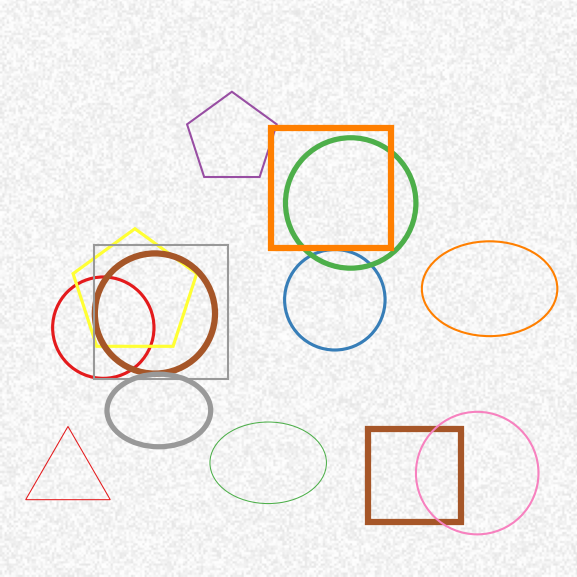[{"shape": "circle", "thickness": 1.5, "radius": 0.44, "center": [0.179, 0.432]}, {"shape": "triangle", "thickness": 0.5, "radius": 0.42, "center": [0.118, 0.176]}, {"shape": "circle", "thickness": 1.5, "radius": 0.43, "center": [0.58, 0.48]}, {"shape": "circle", "thickness": 2.5, "radius": 0.56, "center": [0.607, 0.648]}, {"shape": "oval", "thickness": 0.5, "radius": 0.5, "center": [0.464, 0.198]}, {"shape": "pentagon", "thickness": 1, "radius": 0.41, "center": [0.402, 0.759]}, {"shape": "square", "thickness": 3, "radius": 0.52, "center": [0.573, 0.674]}, {"shape": "oval", "thickness": 1, "radius": 0.59, "center": [0.848, 0.499]}, {"shape": "pentagon", "thickness": 1.5, "radius": 0.56, "center": [0.234, 0.491]}, {"shape": "square", "thickness": 3, "radius": 0.4, "center": [0.718, 0.176]}, {"shape": "circle", "thickness": 3, "radius": 0.52, "center": [0.268, 0.456]}, {"shape": "circle", "thickness": 1, "radius": 0.53, "center": [0.826, 0.18]}, {"shape": "square", "thickness": 1, "radius": 0.58, "center": [0.28, 0.458]}, {"shape": "oval", "thickness": 2.5, "radius": 0.45, "center": [0.275, 0.288]}]